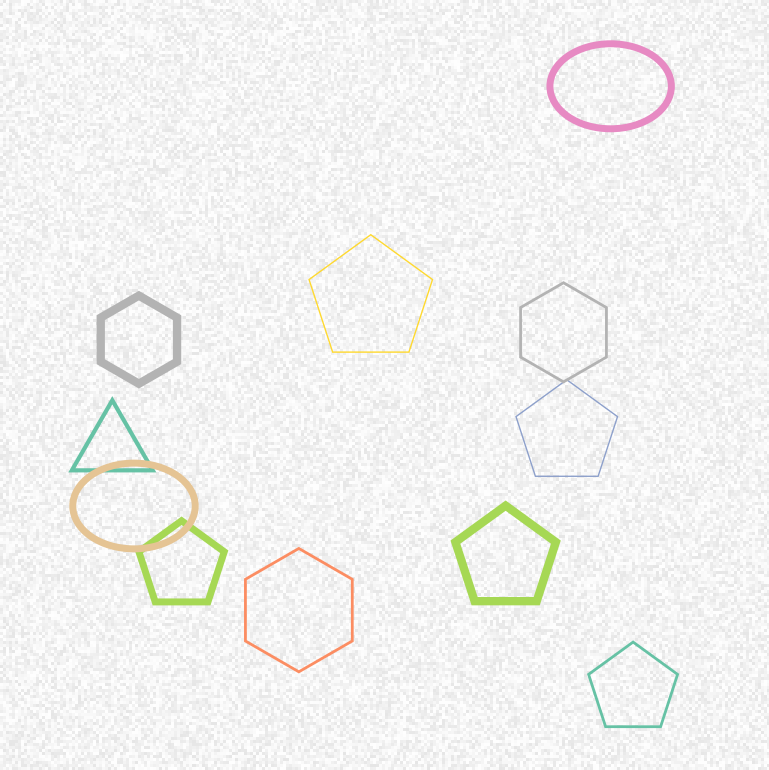[{"shape": "pentagon", "thickness": 1, "radius": 0.3, "center": [0.822, 0.105]}, {"shape": "triangle", "thickness": 1.5, "radius": 0.3, "center": [0.146, 0.42]}, {"shape": "hexagon", "thickness": 1, "radius": 0.4, "center": [0.388, 0.208]}, {"shape": "pentagon", "thickness": 0.5, "radius": 0.35, "center": [0.736, 0.438]}, {"shape": "oval", "thickness": 2.5, "radius": 0.39, "center": [0.793, 0.888]}, {"shape": "pentagon", "thickness": 3, "radius": 0.34, "center": [0.657, 0.275]}, {"shape": "pentagon", "thickness": 2.5, "radius": 0.29, "center": [0.236, 0.265]}, {"shape": "pentagon", "thickness": 0.5, "radius": 0.42, "center": [0.482, 0.611]}, {"shape": "oval", "thickness": 2.5, "radius": 0.4, "center": [0.174, 0.343]}, {"shape": "hexagon", "thickness": 3, "radius": 0.29, "center": [0.18, 0.559]}, {"shape": "hexagon", "thickness": 1, "radius": 0.32, "center": [0.732, 0.568]}]